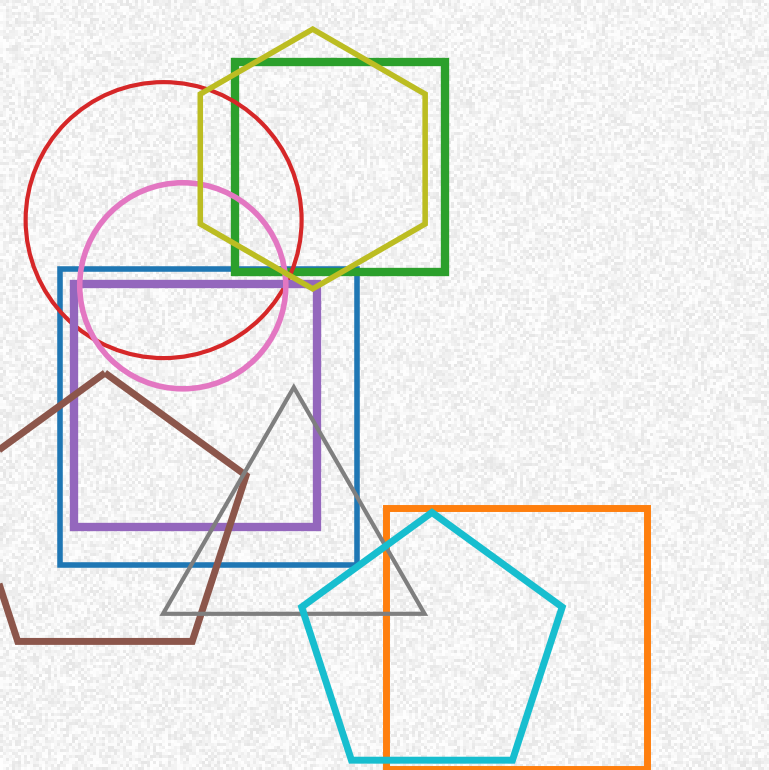[{"shape": "square", "thickness": 2, "radius": 0.96, "center": [0.271, 0.459]}, {"shape": "square", "thickness": 2.5, "radius": 0.85, "center": [0.671, 0.171]}, {"shape": "square", "thickness": 3, "radius": 0.68, "center": [0.442, 0.783]}, {"shape": "circle", "thickness": 1.5, "radius": 0.9, "center": [0.212, 0.714]}, {"shape": "square", "thickness": 3, "radius": 0.79, "center": [0.254, 0.474]}, {"shape": "pentagon", "thickness": 2.5, "radius": 0.96, "center": [0.136, 0.323]}, {"shape": "circle", "thickness": 2, "radius": 0.67, "center": [0.237, 0.629]}, {"shape": "triangle", "thickness": 1.5, "radius": 0.98, "center": [0.382, 0.301]}, {"shape": "hexagon", "thickness": 2, "radius": 0.84, "center": [0.406, 0.794]}, {"shape": "pentagon", "thickness": 2.5, "radius": 0.89, "center": [0.561, 0.157]}]